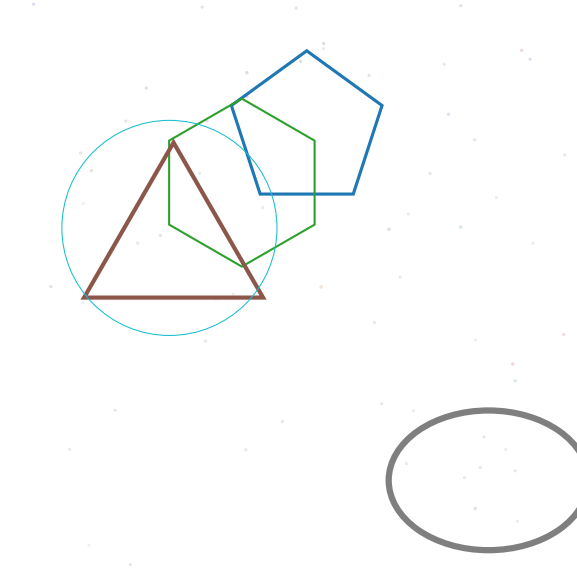[{"shape": "pentagon", "thickness": 1.5, "radius": 0.69, "center": [0.531, 0.774]}, {"shape": "hexagon", "thickness": 1, "radius": 0.73, "center": [0.419, 0.683]}, {"shape": "triangle", "thickness": 2, "radius": 0.89, "center": [0.301, 0.573]}, {"shape": "oval", "thickness": 3, "radius": 0.86, "center": [0.846, 0.167]}, {"shape": "circle", "thickness": 0.5, "radius": 0.93, "center": [0.293, 0.604]}]